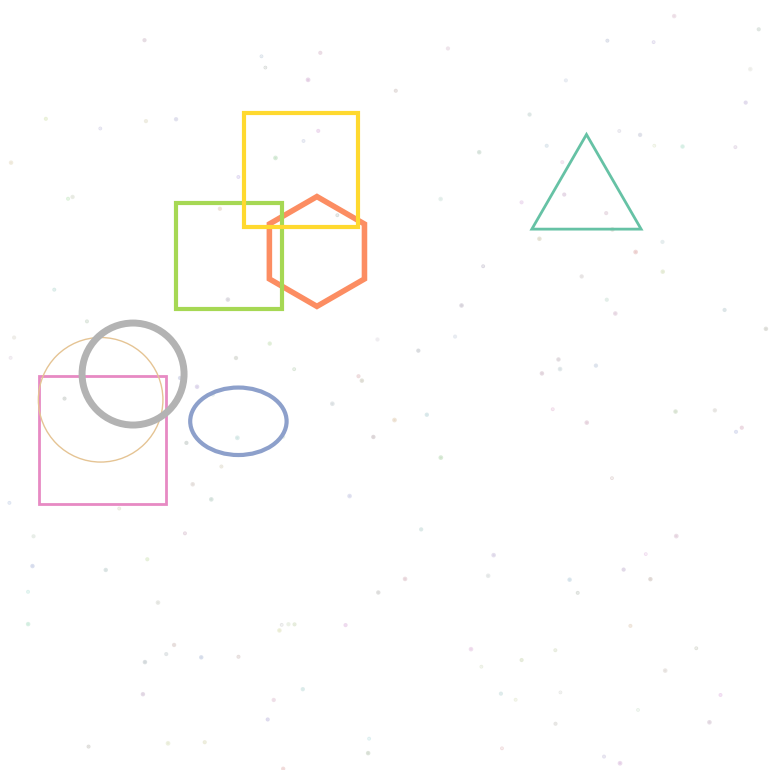[{"shape": "triangle", "thickness": 1, "radius": 0.41, "center": [0.762, 0.743]}, {"shape": "hexagon", "thickness": 2, "radius": 0.36, "center": [0.412, 0.673]}, {"shape": "oval", "thickness": 1.5, "radius": 0.31, "center": [0.31, 0.453]}, {"shape": "square", "thickness": 1, "radius": 0.41, "center": [0.133, 0.428]}, {"shape": "square", "thickness": 1.5, "radius": 0.34, "center": [0.297, 0.668]}, {"shape": "square", "thickness": 1.5, "radius": 0.37, "center": [0.391, 0.779]}, {"shape": "circle", "thickness": 0.5, "radius": 0.4, "center": [0.131, 0.481]}, {"shape": "circle", "thickness": 2.5, "radius": 0.33, "center": [0.173, 0.514]}]